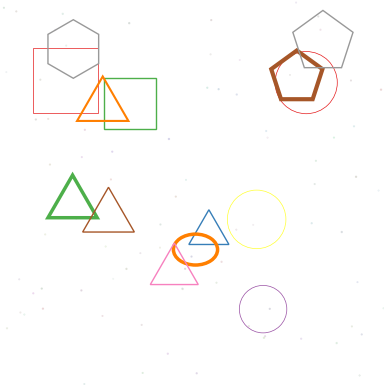[{"shape": "circle", "thickness": 0.5, "radius": 0.4, "center": [0.795, 0.785]}, {"shape": "square", "thickness": 0.5, "radius": 0.42, "center": [0.17, 0.791]}, {"shape": "triangle", "thickness": 1, "radius": 0.3, "center": [0.543, 0.395]}, {"shape": "triangle", "thickness": 2.5, "radius": 0.37, "center": [0.189, 0.471]}, {"shape": "square", "thickness": 1, "radius": 0.33, "center": [0.338, 0.731]}, {"shape": "circle", "thickness": 0.5, "radius": 0.31, "center": [0.683, 0.197]}, {"shape": "triangle", "thickness": 1.5, "radius": 0.38, "center": [0.267, 0.724]}, {"shape": "oval", "thickness": 2.5, "radius": 0.29, "center": [0.508, 0.352]}, {"shape": "circle", "thickness": 0.5, "radius": 0.38, "center": [0.667, 0.43]}, {"shape": "pentagon", "thickness": 3, "radius": 0.35, "center": [0.771, 0.799]}, {"shape": "triangle", "thickness": 1, "radius": 0.39, "center": [0.282, 0.436]}, {"shape": "triangle", "thickness": 1, "radius": 0.36, "center": [0.453, 0.297]}, {"shape": "hexagon", "thickness": 1, "radius": 0.38, "center": [0.19, 0.873]}, {"shape": "pentagon", "thickness": 1, "radius": 0.41, "center": [0.839, 0.891]}]